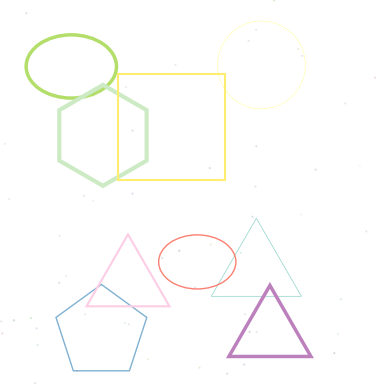[{"shape": "triangle", "thickness": 0.5, "radius": 0.68, "center": [0.666, 0.298]}, {"shape": "circle", "thickness": 0.5, "radius": 0.57, "center": [0.679, 0.831]}, {"shape": "oval", "thickness": 1, "radius": 0.5, "center": [0.512, 0.32]}, {"shape": "pentagon", "thickness": 1, "radius": 0.62, "center": [0.263, 0.137]}, {"shape": "oval", "thickness": 2.5, "radius": 0.59, "center": [0.185, 0.827]}, {"shape": "triangle", "thickness": 1.5, "radius": 0.62, "center": [0.332, 0.267]}, {"shape": "triangle", "thickness": 2.5, "radius": 0.62, "center": [0.701, 0.136]}, {"shape": "hexagon", "thickness": 3, "radius": 0.66, "center": [0.267, 0.648]}, {"shape": "square", "thickness": 1.5, "radius": 0.69, "center": [0.445, 0.67]}]